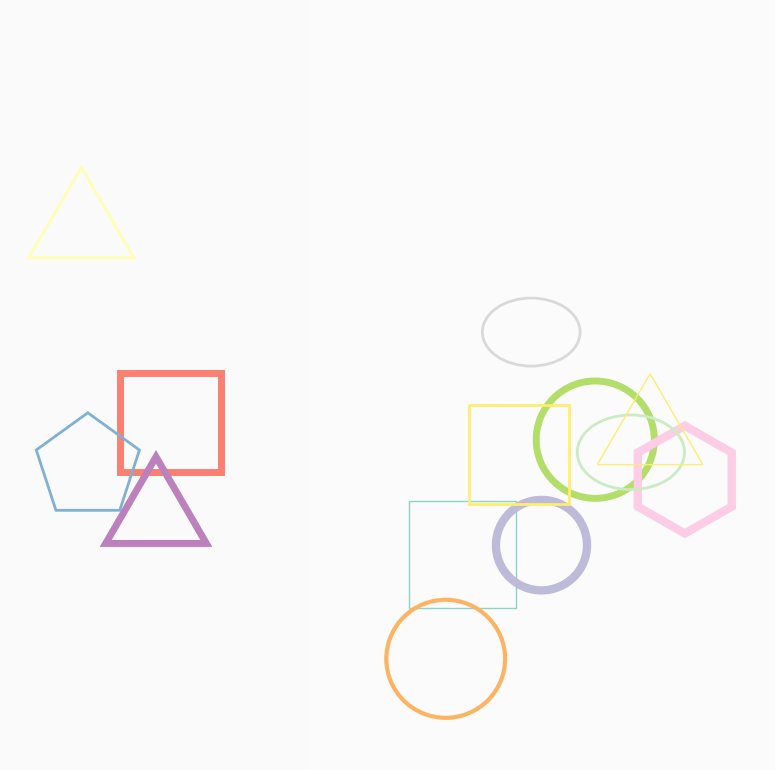[{"shape": "square", "thickness": 0.5, "radius": 0.35, "center": [0.597, 0.28]}, {"shape": "triangle", "thickness": 1, "radius": 0.39, "center": [0.105, 0.704]}, {"shape": "circle", "thickness": 3, "radius": 0.29, "center": [0.699, 0.292]}, {"shape": "square", "thickness": 2.5, "radius": 0.32, "center": [0.22, 0.451]}, {"shape": "pentagon", "thickness": 1, "radius": 0.35, "center": [0.113, 0.394]}, {"shape": "circle", "thickness": 1.5, "radius": 0.38, "center": [0.575, 0.144]}, {"shape": "circle", "thickness": 2.5, "radius": 0.38, "center": [0.768, 0.429]}, {"shape": "hexagon", "thickness": 3, "radius": 0.35, "center": [0.884, 0.377]}, {"shape": "oval", "thickness": 1, "radius": 0.32, "center": [0.685, 0.569]}, {"shape": "triangle", "thickness": 2.5, "radius": 0.37, "center": [0.201, 0.332]}, {"shape": "oval", "thickness": 1, "radius": 0.35, "center": [0.814, 0.413]}, {"shape": "triangle", "thickness": 0.5, "radius": 0.39, "center": [0.839, 0.436]}, {"shape": "square", "thickness": 1, "radius": 0.32, "center": [0.67, 0.41]}]